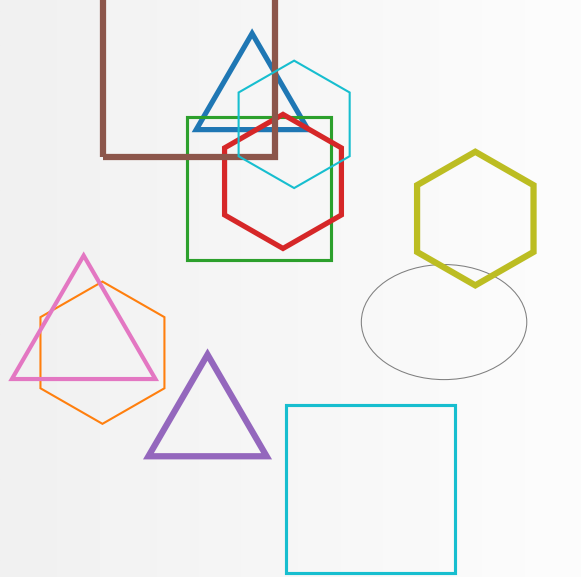[{"shape": "triangle", "thickness": 2.5, "radius": 0.55, "center": [0.434, 0.83]}, {"shape": "hexagon", "thickness": 1, "radius": 0.62, "center": [0.176, 0.388]}, {"shape": "square", "thickness": 1.5, "radius": 0.62, "center": [0.445, 0.673]}, {"shape": "hexagon", "thickness": 2.5, "radius": 0.58, "center": [0.487, 0.685]}, {"shape": "triangle", "thickness": 3, "radius": 0.59, "center": [0.357, 0.268]}, {"shape": "square", "thickness": 3, "radius": 0.74, "center": [0.325, 0.875]}, {"shape": "triangle", "thickness": 2, "radius": 0.71, "center": [0.144, 0.414]}, {"shape": "oval", "thickness": 0.5, "radius": 0.71, "center": [0.764, 0.441]}, {"shape": "hexagon", "thickness": 3, "radius": 0.58, "center": [0.818, 0.621]}, {"shape": "square", "thickness": 1.5, "radius": 0.73, "center": [0.637, 0.152]}, {"shape": "hexagon", "thickness": 1, "radius": 0.55, "center": [0.506, 0.784]}]